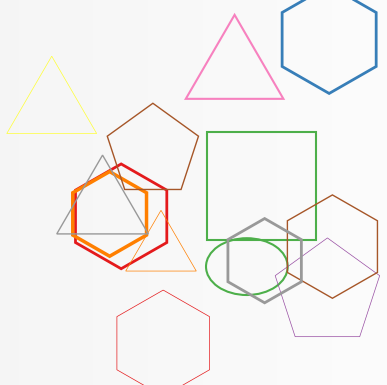[{"shape": "hexagon", "thickness": 0.5, "radius": 0.69, "center": [0.421, 0.109]}, {"shape": "hexagon", "thickness": 2, "radius": 0.68, "center": [0.313, 0.438]}, {"shape": "hexagon", "thickness": 2, "radius": 0.7, "center": [0.849, 0.897]}, {"shape": "oval", "thickness": 1.5, "radius": 0.53, "center": [0.637, 0.307]}, {"shape": "square", "thickness": 1.5, "radius": 0.7, "center": [0.676, 0.518]}, {"shape": "pentagon", "thickness": 0.5, "radius": 0.71, "center": [0.845, 0.24]}, {"shape": "triangle", "thickness": 0.5, "radius": 0.53, "center": [0.415, 0.349]}, {"shape": "hexagon", "thickness": 2.5, "radius": 0.55, "center": [0.283, 0.444]}, {"shape": "triangle", "thickness": 0.5, "radius": 0.67, "center": [0.133, 0.72]}, {"shape": "hexagon", "thickness": 1, "radius": 0.67, "center": [0.858, 0.36]}, {"shape": "pentagon", "thickness": 1, "radius": 0.62, "center": [0.395, 0.608]}, {"shape": "triangle", "thickness": 1.5, "radius": 0.73, "center": [0.605, 0.816]}, {"shape": "hexagon", "thickness": 2, "radius": 0.55, "center": [0.683, 0.323]}, {"shape": "triangle", "thickness": 1, "radius": 0.68, "center": [0.265, 0.461]}]